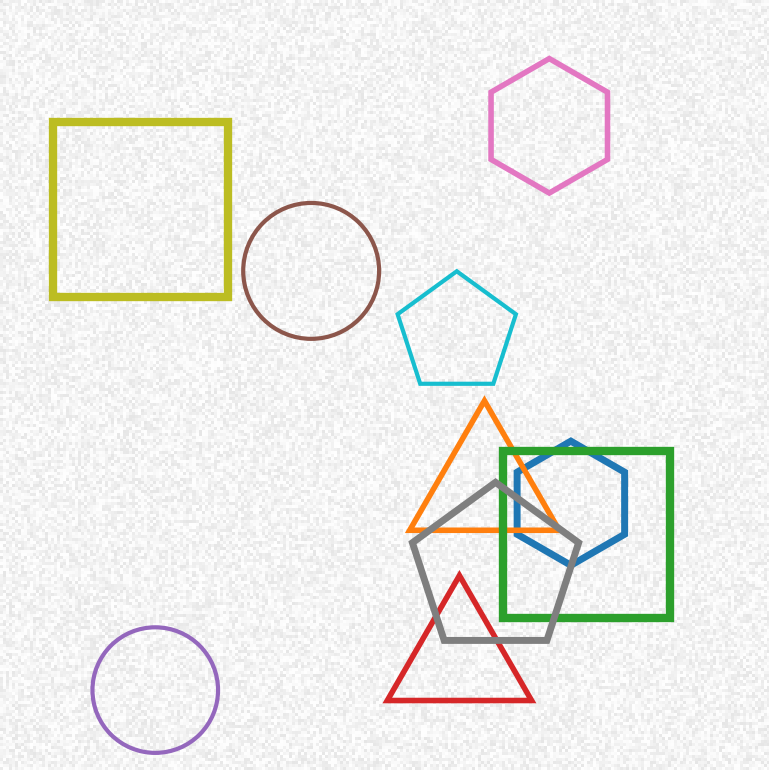[{"shape": "hexagon", "thickness": 2.5, "radius": 0.4, "center": [0.741, 0.346]}, {"shape": "triangle", "thickness": 2, "radius": 0.56, "center": [0.629, 0.367]}, {"shape": "square", "thickness": 3, "radius": 0.54, "center": [0.762, 0.306]}, {"shape": "triangle", "thickness": 2, "radius": 0.54, "center": [0.597, 0.144]}, {"shape": "circle", "thickness": 1.5, "radius": 0.41, "center": [0.202, 0.104]}, {"shape": "circle", "thickness": 1.5, "radius": 0.44, "center": [0.404, 0.648]}, {"shape": "hexagon", "thickness": 2, "radius": 0.44, "center": [0.713, 0.837]}, {"shape": "pentagon", "thickness": 2.5, "radius": 0.57, "center": [0.644, 0.26]}, {"shape": "square", "thickness": 3, "radius": 0.57, "center": [0.183, 0.728]}, {"shape": "pentagon", "thickness": 1.5, "radius": 0.4, "center": [0.593, 0.567]}]